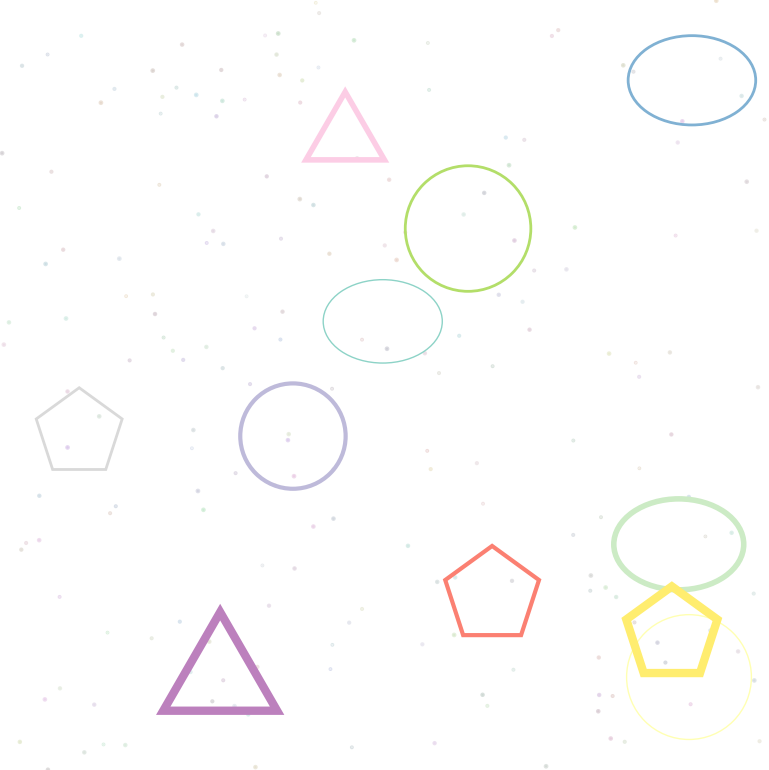[{"shape": "oval", "thickness": 0.5, "radius": 0.39, "center": [0.497, 0.583]}, {"shape": "circle", "thickness": 0.5, "radius": 0.41, "center": [0.895, 0.121]}, {"shape": "circle", "thickness": 1.5, "radius": 0.34, "center": [0.38, 0.434]}, {"shape": "pentagon", "thickness": 1.5, "radius": 0.32, "center": [0.639, 0.227]}, {"shape": "oval", "thickness": 1, "radius": 0.41, "center": [0.899, 0.896]}, {"shape": "circle", "thickness": 1, "radius": 0.41, "center": [0.608, 0.703]}, {"shape": "triangle", "thickness": 2, "radius": 0.29, "center": [0.448, 0.822]}, {"shape": "pentagon", "thickness": 1, "radius": 0.29, "center": [0.103, 0.438]}, {"shape": "triangle", "thickness": 3, "radius": 0.43, "center": [0.286, 0.12]}, {"shape": "oval", "thickness": 2, "radius": 0.42, "center": [0.882, 0.293]}, {"shape": "pentagon", "thickness": 3, "radius": 0.31, "center": [0.873, 0.176]}]